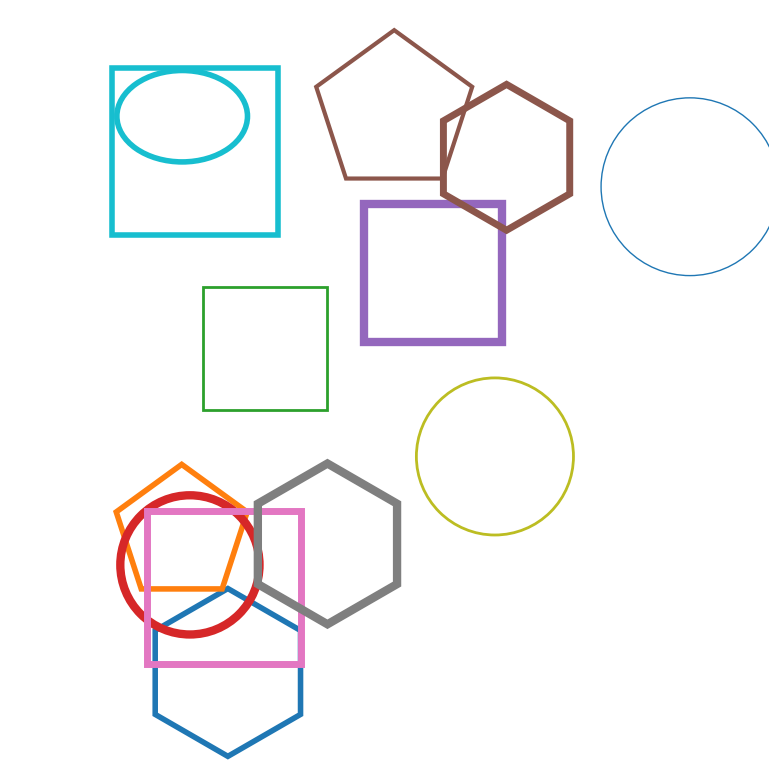[{"shape": "hexagon", "thickness": 2, "radius": 0.54, "center": [0.296, 0.127]}, {"shape": "circle", "thickness": 0.5, "radius": 0.58, "center": [0.896, 0.758]}, {"shape": "pentagon", "thickness": 2, "radius": 0.45, "center": [0.236, 0.307]}, {"shape": "square", "thickness": 1, "radius": 0.4, "center": [0.344, 0.547]}, {"shape": "circle", "thickness": 3, "radius": 0.45, "center": [0.247, 0.266]}, {"shape": "square", "thickness": 3, "radius": 0.45, "center": [0.562, 0.645]}, {"shape": "hexagon", "thickness": 2.5, "radius": 0.47, "center": [0.658, 0.796]}, {"shape": "pentagon", "thickness": 1.5, "radius": 0.53, "center": [0.512, 0.854]}, {"shape": "square", "thickness": 2.5, "radius": 0.5, "center": [0.291, 0.237]}, {"shape": "hexagon", "thickness": 3, "radius": 0.52, "center": [0.425, 0.294]}, {"shape": "circle", "thickness": 1, "radius": 0.51, "center": [0.643, 0.407]}, {"shape": "oval", "thickness": 2, "radius": 0.42, "center": [0.237, 0.849]}, {"shape": "square", "thickness": 2, "radius": 0.54, "center": [0.253, 0.803]}]